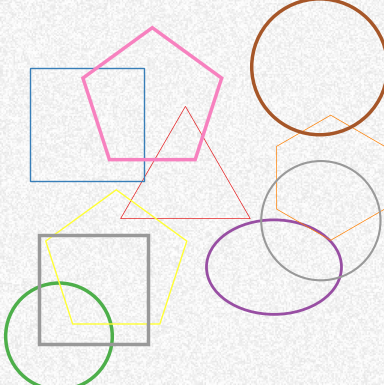[{"shape": "triangle", "thickness": 0.5, "radius": 0.97, "center": [0.482, 0.529]}, {"shape": "square", "thickness": 1, "radius": 0.74, "center": [0.227, 0.677]}, {"shape": "circle", "thickness": 2.5, "radius": 0.69, "center": [0.153, 0.126]}, {"shape": "oval", "thickness": 2, "radius": 0.88, "center": [0.712, 0.306]}, {"shape": "hexagon", "thickness": 0.5, "radius": 0.81, "center": [0.859, 0.538]}, {"shape": "pentagon", "thickness": 1, "radius": 0.96, "center": [0.302, 0.314]}, {"shape": "circle", "thickness": 2.5, "radius": 0.88, "center": [0.83, 0.826]}, {"shape": "pentagon", "thickness": 2.5, "radius": 0.95, "center": [0.396, 0.739]}, {"shape": "circle", "thickness": 1.5, "radius": 0.77, "center": [0.833, 0.427]}, {"shape": "square", "thickness": 2.5, "radius": 0.71, "center": [0.243, 0.248]}]